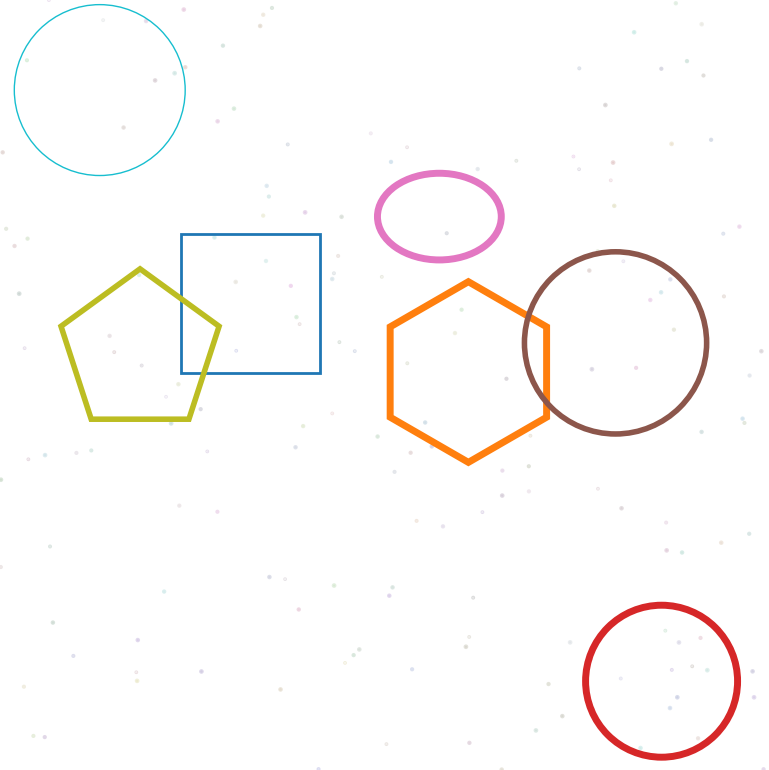[{"shape": "square", "thickness": 1, "radius": 0.45, "center": [0.325, 0.606]}, {"shape": "hexagon", "thickness": 2.5, "radius": 0.59, "center": [0.608, 0.517]}, {"shape": "circle", "thickness": 2.5, "radius": 0.49, "center": [0.859, 0.115]}, {"shape": "circle", "thickness": 2, "radius": 0.59, "center": [0.799, 0.555]}, {"shape": "oval", "thickness": 2.5, "radius": 0.4, "center": [0.571, 0.719]}, {"shape": "pentagon", "thickness": 2, "radius": 0.54, "center": [0.182, 0.543]}, {"shape": "circle", "thickness": 0.5, "radius": 0.55, "center": [0.13, 0.883]}]